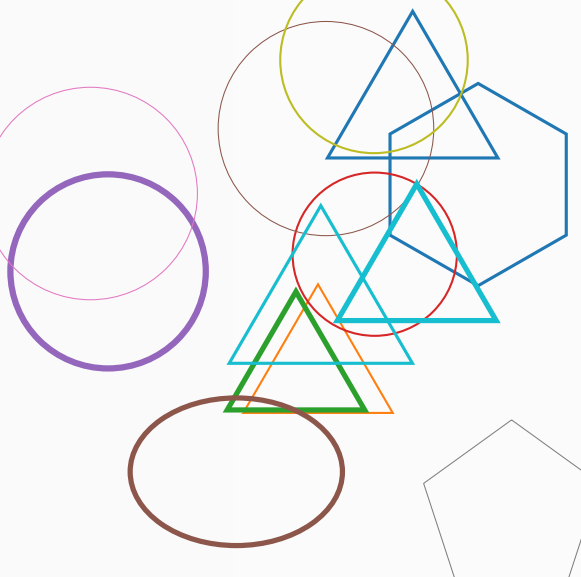[{"shape": "triangle", "thickness": 1.5, "radius": 0.85, "center": [0.71, 0.81]}, {"shape": "hexagon", "thickness": 1.5, "radius": 0.88, "center": [0.823, 0.68]}, {"shape": "triangle", "thickness": 1, "radius": 0.74, "center": [0.547, 0.358]}, {"shape": "triangle", "thickness": 2.5, "radius": 0.68, "center": [0.509, 0.358]}, {"shape": "circle", "thickness": 1, "radius": 0.71, "center": [0.645, 0.559]}, {"shape": "circle", "thickness": 3, "radius": 0.84, "center": [0.186, 0.529]}, {"shape": "oval", "thickness": 2.5, "radius": 0.91, "center": [0.407, 0.182]}, {"shape": "circle", "thickness": 0.5, "radius": 0.93, "center": [0.561, 0.777]}, {"shape": "circle", "thickness": 0.5, "radius": 0.92, "center": [0.156, 0.664]}, {"shape": "pentagon", "thickness": 0.5, "radius": 0.8, "center": [0.88, 0.113]}, {"shape": "circle", "thickness": 1, "radius": 0.81, "center": [0.643, 0.895]}, {"shape": "triangle", "thickness": 2.5, "radius": 0.79, "center": [0.717, 0.523]}, {"shape": "triangle", "thickness": 1.5, "radius": 0.91, "center": [0.552, 0.461]}]